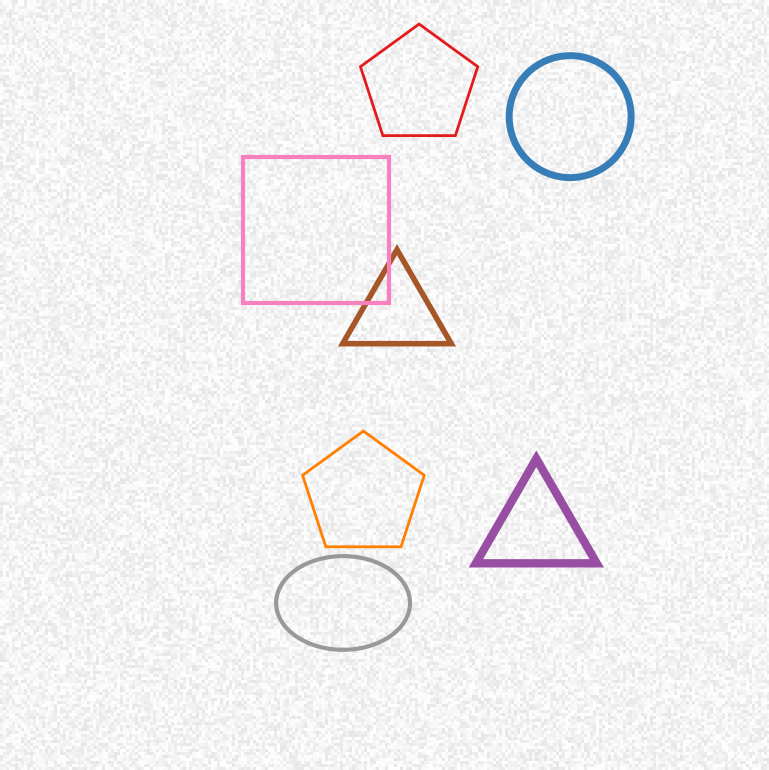[{"shape": "pentagon", "thickness": 1, "radius": 0.4, "center": [0.544, 0.889]}, {"shape": "circle", "thickness": 2.5, "radius": 0.4, "center": [0.74, 0.849]}, {"shape": "triangle", "thickness": 3, "radius": 0.45, "center": [0.696, 0.314]}, {"shape": "pentagon", "thickness": 1, "radius": 0.42, "center": [0.472, 0.357]}, {"shape": "triangle", "thickness": 2, "radius": 0.41, "center": [0.516, 0.594]}, {"shape": "square", "thickness": 1.5, "radius": 0.47, "center": [0.41, 0.702]}, {"shape": "oval", "thickness": 1.5, "radius": 0.43, "center": [0.446, 0.217]}]